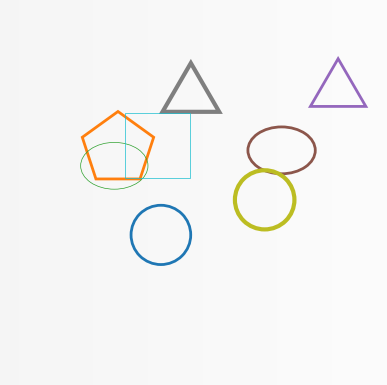[{"shape": "circle", "thickness": 2, "radius": 0.38, "center": [0.415, 0.39]}, {"shape": "pentagon", "thickness": 2, "radius": 0.48, "center": [0.304, 0.614]}, {"shape": "oval", "thickness": 0.5, "radius": 0.43, "center": [0.295, 0.569]}, {"shape": "triangle", "thickness": 2, "radius": 0.41, "center": [0.873, 0.765]}, {"shape": "oval", "thickness": 2, "radius": 0.43, "center": [0.727, 0.609]}, {"shape": "triangle", "thickness": 3, "radius": 0.42, "center": [0.493, 0.752]}, {"shape": "circle", "thickness": 3, "radius": 0.38, "center": [0.683, 0.481]}, {"shape": "square", "thickness": 0.5, "radius": 0.42, "center": [0.406, 0.621]}]